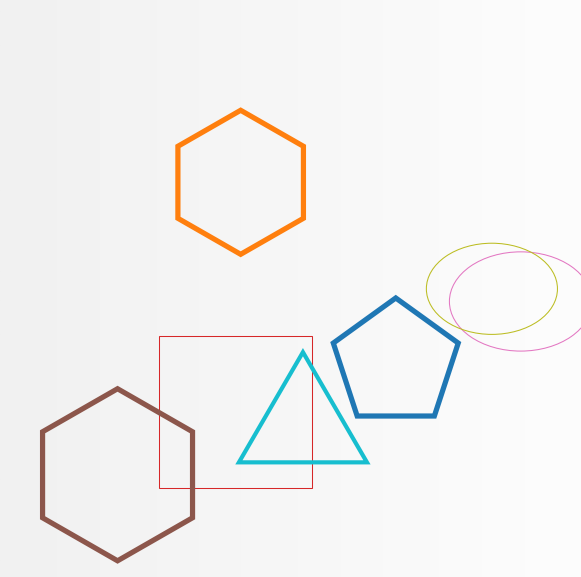[{"shape": "pentagon", "thickness": 2.5, "radius": 0.56, "center": [0.681, 0.37]}, {"shape": "hexagon", "thickness": 2.5, "radius": 0.62, "center": [0.414, 0.683]}, {"shape": "square", "thickness": 0.5, "radius": 0.66, "center": [0.405, 0.285]}, {"shape": "hexagon", "thickness": 2.5, "radius": 0.74, "center": [0.202, 0.177]}, {"shape": "oval", "thickness": 0.5, "radius": 0.61, "center": [0.896, 0.477]}, {"shape": "oval", "thickness": 0.5, "radius": 0.56, "center": [0.846, 0.499]}, {"shape": "triangle", "thickness": 2, "radius": 0.64, "center": [0.521, 0.262]}]